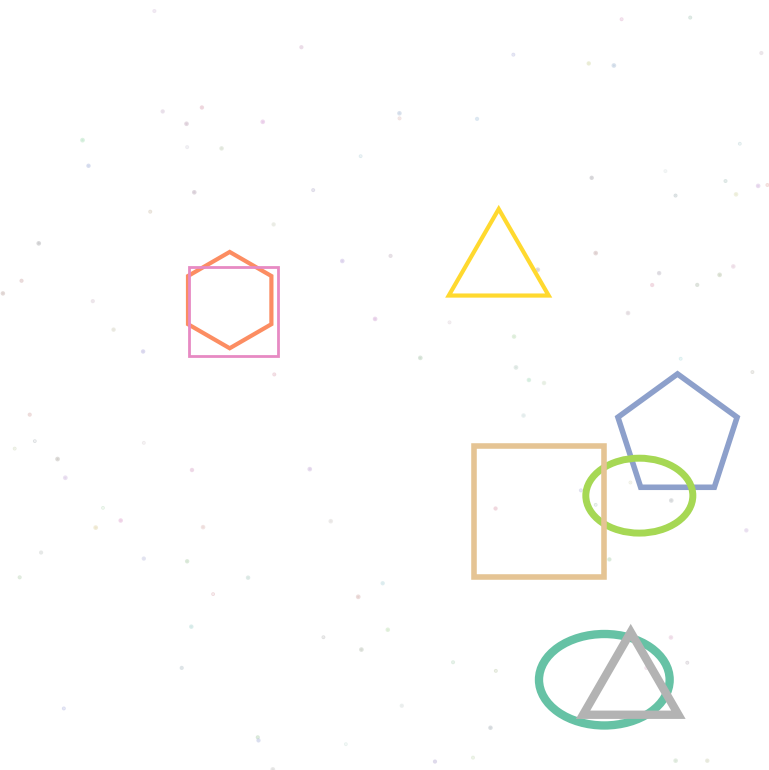[{"shape": "oval", "thickness": 3, "radius": 0.42, "center": [0.785, 0.117]}, {"shape": "hexagon", "thickness": 1.5, "radius": 0.31, "center": [0.298, 0.61]}, {"shape": "pentagon", "thickness": 2, "radius": 0.41, "center": [0.88, 0.433]}, {"shape": "square", "thickness": 1, "radius": 0.29, "center": [0.303, 0.595]}, {"shape": "oval", "thickness": 2.5, "radius": 0.35, "center": [0.83, 0.356]}, {"shape": "triangle", "thickness": 1.5, "radius": 0.37, "center": [0.648, 0.654]}, {"shape": "square", "thickness": 2, "radius": 0.42, "center": [0.7, 0.336]}, {"shape": "triangle", "thickness": 3, "radius": 0.36, "center": [0.819, 0.108]}]